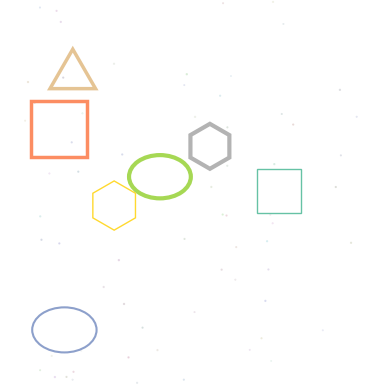[{"shape": "square", "thickness": 1, "radius": 0.29, "center": [0.725, 0.504]}, {"shape": "square", "thickness": 2.5, "radius": 0.36, "center": [0.153, 0.664]}, {"shape": "oval", "thickness": 1.5, "radius": 0.42, "center": [0.167, 0.143]}, {"shape": "oval", "thickness": 3, "radius": 0.4, "center": [0.415, 0.541]}, {"shape": "hexagon", "thickness": 1, "radius": 0.32, "center": [0.297, 0.466]}, {"shape": "triangle", "thickness": 2.5, "radius": 0.34, "center": [0.189, 0.804]}, {"shape": "hexagon", "thickness": 3, "radius": 0.29, "center": [0.545, 0.62]}]